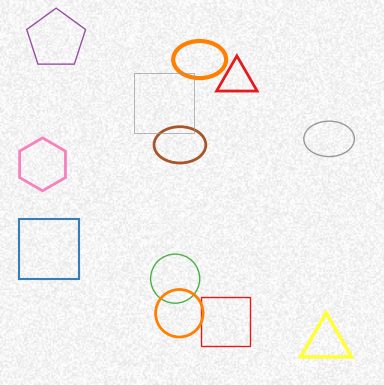[{"shape": "square", "thickness": 1, "radius": 0.32, "center": [0.586, 0.165]}, {"shape": "triangle", "thickness": 2, "radius": 0.3, "center": [0.615, 0.794]}, {"shape": "square", "thickness": 1.5, "radius": 0.39, "center": [0.126, 0.353]}, {"shape": "circle", "thickness": 1, "radius": 0.32, "center": [0.455, 0.276]}, {"shape": "pentagon", "thickness": 1, "radius": 0.4, "center": [0.146, 0.898]}, {"shape": "oval", "thickness": 3, "radius": 0.34, "center": [0.519, 0.845]}, {"shape": "circle", "thickness": 2, "radius": 0.31, "center": [0.466, 0.186]}, {"shape": "triangle", "thickness": 2.5, "radius": 0.38, "center": [0.847, 0.111]}, {"shape": "oval", "thickness": 2, "radius": 0.34, "center": [0.467, 0.624]}, {"shape": "hexagon", "thickness": 2, "radius": 0.34, "center": [0.111, 0.573]}, {"shape": "oval", "thickness": 1, "radius": 0.33, "center": [0.855, 0.639]}, {"shape": "square", "thickness": 0.5, "radius": 0.39, "center": [0.426, 0.733]}]